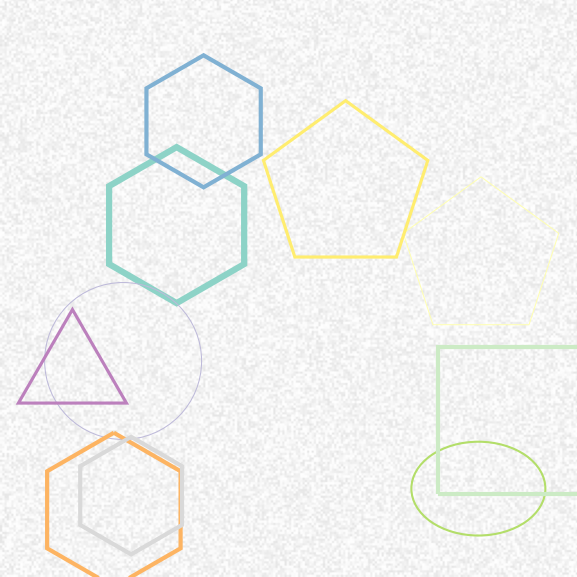[{"shape": "hexagon", "thickness": 3, "radius": 0.68, "center": [0.306, 0.609]}, {"shape": "pentagon", "thickness": 0.5, "radius": 0.71, "center": [0.833, 0.551]}, {"shape": "circle", "thickness": 0.5, "radius": 0.68, "center": [0.213, 0.374]}, {"shape": "hexagon", "thickness": 2, "radius": 0.57, "center": [0.353, 0.789]}, {"shape": "hexagon", "thickness": 2, "radius": 0.67, "center": [0.197, 0.116]}, {"shape": "oval", "thickness": 1, "radius": 0.58, "center": [0.828, 0.153]}, {"shape": "hexagon", "thickness": 2, "radius": 0.51, "center": [0.227, 0.141]}, {"shape": "triangle", "thickness": 1.5, "radius": 0.54, "center": [0.125, 0.355]}, {"shape": "square", "thickness": 2, "radius": 0.64, "center": [0.886, 0.271]}, {"shape": "pentagon", "thickness": 1.5, "radius": 0.75, "center": [0.599, 0.675]}]